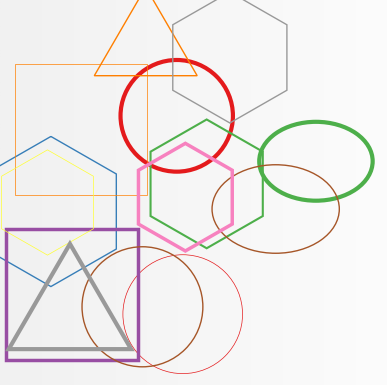[{"shape": "circle", "thickness": 3, "radius": 0.73, "center": [0.456, 0.699]}, {"shape": "circle", "thickness": 0.5, "radius": 0.77, "center": [0.472, 0.184]}, {"shape": "hexagon", "thickness": 1, "radius": 0.97, "center": [0.131, 0.451]}, {"shape": "hexagon", "thickness": 1.5, "radius": 0.84, "center": [0.533, 0.522]}, {"shape": "oval", "thickness": 3, "radius": 0.73, "center": [0.815, 0.581]}, {"shape": "square", "thickness": 2.5, "radius": 0.85, "center": [0.187, 0.235]}, {"shape": "square", "thickness": 0.5, "radius": 0.85, "center": [0.21, 0.663]}, {"shape": "triangle", "thickness": 1, "radius": 0.77, "center": [0.376, 0.88]}, {"shape": "hexagon", "thickness": 0.5, "radius": 0.68, "center": [0.123, 0.474]}, {"shape": "circle", "thickness": 1, "radius": 0.78, "center": [0.368, 0.203]}, {"shape": "oval", "thickness": 1, "radius": 0.82, "center": [0.711, 0.457]}, {"shape": "hexagon", "thickness": 2.5, "radius": 0.7, "center": [0.478, 0.488]}, {"shape": "triangle", "thickness": 3, "radius": 0.91, "center": [0.18, 0.184]}, {"shape": "hexagon", "thickness": 1, "radius": 0.85, "center": [0.593, 0.851]}]